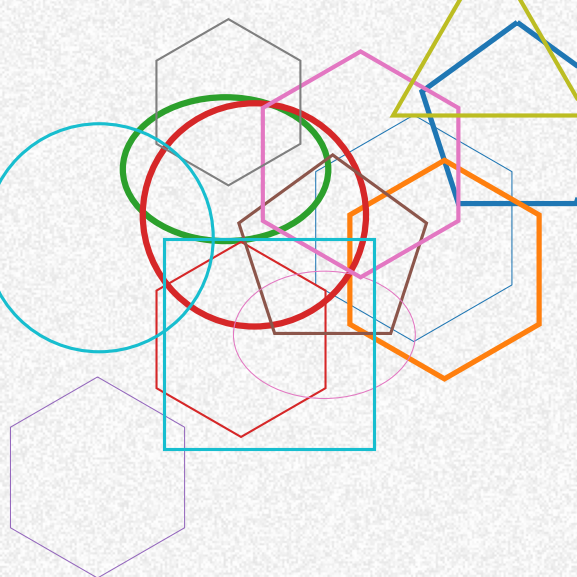[{"shape": "hexagon", "thickness": 0.5, "radius": 0.98, "center": [0.717, 0.604]}, {"shape": "pentagon", "thickness": 2.5, "radius": 0.87, "center": [0.896, 0.787]}, {"shape": "hexagon", "thickness": 2.5, "radius": 0.95, "center": [0.77, 0.532]}, {"shape": "oval", "thickness": 3, "radius": 0.89, "center": [0.391, 0.706]}, {"shape": "hexagon", "thickness": 1, "radius": 0.84, "center": [0.417, 0.411]}, {"shape": "circle", "thickness": 3, "radius": 0.97, "center": [0.44, 0.627]}, {"shape": "hexagon", "thickness": 0.5, "radius": 0.87, "center": [0.169, 0.172]}, {"shape": "pentagon", "thickness": 1.5, "radius": 0.85, "center": [0.576, 0.56]}, {"shape": "hexagon", "thickness": 2, "radius": 0.98, "center": [0.624, 0.714]}, {"shape": "oval", "thickness": 0.5, "radius": 0.79, "center": [0.562, 0.419]}, {"shape": "hexagon", "thickness": 1, "radius": 0.72, "center": [0.396, 0.822]}, {"shape": "triangle", "thickness": 2, "radius": 0.97, "center": [0.849, 0.896]}, {"shape": "circle", "thickness": 1.5, "radius": 0.99, "center": [0.172, 0.587]}, {"shape": "square", "thickness": 1.5, "radius": 0.91, "center": [0.466, 0.404]}]